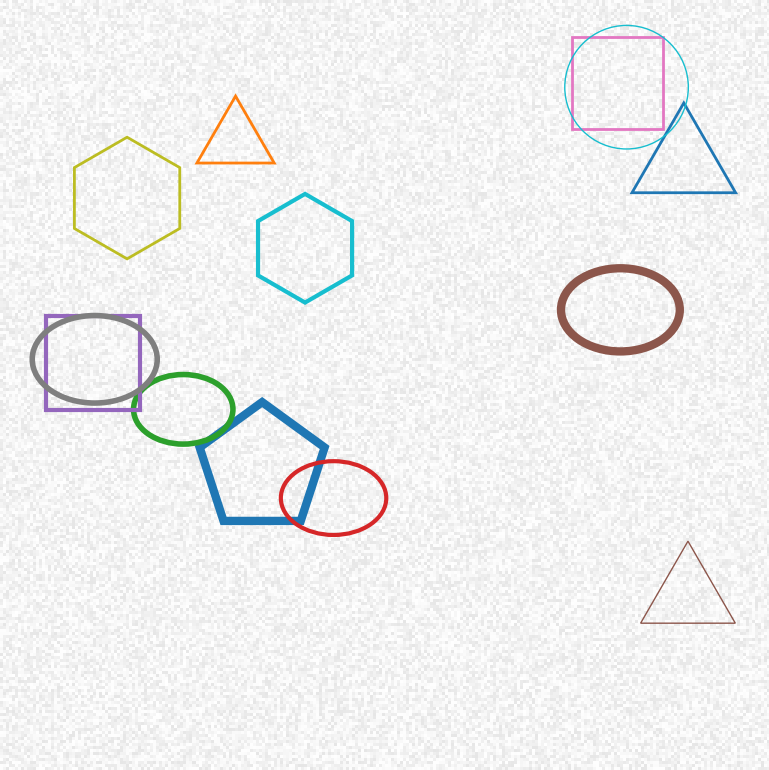[{"shape": "triangle", "thickness": 1, "radius": 0.39, "center": [0.888, 0.789]}, {"shape": "pentagon", "thickness": 3, "radius": 0.43, "center": [0.34, 0.392]}, {"shape": "triangle", "thickness": 1, "radius": 0.29, "center": [0.306, 0.817]}, {"shape": "oval", "thickness": 2, "radius": 0.32, "center": [0.238, 0.468]}, {"shape": "oval", "thickness": 1.5, "radius": 0.34, "center": [0.433, 0.353]}, {"shape": "square", "thickness": 1.5, "radius": 0.31, "center": [0.121, 0.529]}, {"shape": "triangle", "thickness": 0.5, "radius": 0.35, "center": [0.893, 0.226]}, {"shape": "oval", "thickness": 3, "radius": 0.39, "center": [0.806, 0.598]}, {"shape": "square", "thickness": 1, "radius": 0.3, "center": [0.802, 0.892]}, {"shape": "oval", "thickness": 2, "radius": 0.41, "center": [0.123, 0.533]}, {"shape": "hexagon", "thickness": 1, "radius": 0.4, "center": [0.165, 0.743]}, {"shape": "circle", "thickness": 0.5, "radius": 0.4, "center": [0.814, 0.887]}, {"shape": "hexagon", "thickness": 1.5, "radius": 0.35, "center": [0.396, 0.678]}]